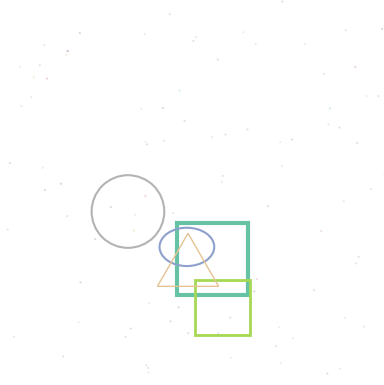[{"shape": "square", "thickness": 3, "radius": 0.47, "center": [0.552, 0.327]}, {"shape": "oval", "thickness": 1.5, "radius": 0.36, "center": [0.485, 0.359]}, {"shape": "square", "thickness": 2, "radius": 0.35, "center": [0.578, 0.201]}, {"shape": "triangle", "thickness": 1, "radius": 0.46, "center": [0.488, 0.302]}, {"shape": "circle", "thickness": 1.5, "radius": 0.47, "center": [0.332, 0.451]}]